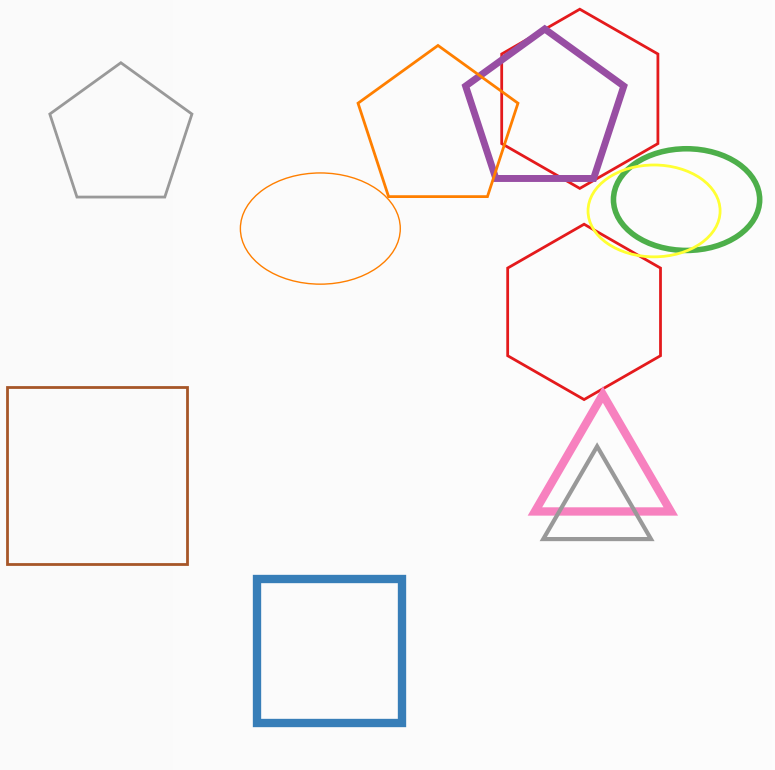[{"shape": "hexagon", "thickness": 1, "radius": 0.58, "center": [0.748, 0.872]}, {"shape": "hexagon", "thickness": 1, "radius": 0.57, "center": [0.754, 0.595]}, {"shape": "square", "thickness": 3, "radius": 0.47, "center": [0.426, 0.154]}, {"shape": "oval", "thickness": 2, "radius": 0.47, "center": [0.886, 0.741]}, {"shape": "pentagon", "thickness": 2.5, "radius": 0.54, "center": [0.703, 0.855]}, {"shape": "oval", "thickness": 0.5, "radius": 0.52, "center": [0.413, 0.703]}, {"shape": "pentagon", "thickness": 1, "radius": 0.54, "center": [0.565, 0.832]}, {"shape": "oval", "thickness": 1, "radius": 0.43, "center": [0.844, 0.726]}, {"shape": "square", "thickness": 1, "radius": 0.58, "center": [0.125, 0.382]}, {"shape": "triangle", "thickness": 3, "radius": 0.51, "center": [0.778, 0.386]}, {"shape": "triangle", "thickness": 1.5, "radius": 0.4, "center": [0.77, 0.34]}, {"shape": "pentagon", "thickness": 1, "radius": 0.48, "center": [0.156, 0.822]}]